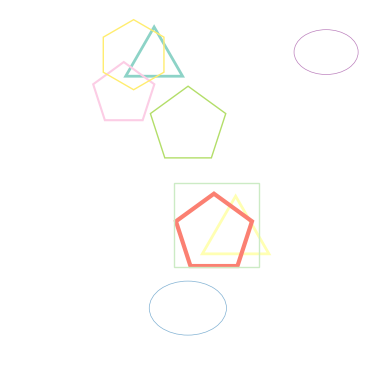[{"shape": "triangle", "thickness": 2, "radius": 0.43, "center": [0.4, 0.845]}, {"shape": "triangle", "thickness": 2, "radius": 0.5, "center": [0.612, 0.391]}, {"shape": "pentagon", "thickness": 3, "radius": 0.52, "center": [0.556, 0.393]}, {"shape": "oval", "thickness": 0.5, "radius": 0.5, "center": [0.488, 0.2]}, {"shape": "pentagon", "thickness": 1, "radius": 0.51, "center": [0.489, 0.673]}, {"shape": "pentagon", "thickness": 1.5, "radius": 0.42, "center": [0.321, 0.755]}, {"shape": "oval", "thickness": 0.5, "radius": 0.42, "center": [0.847, 0.865]}, {"shape": "square", "thickness": 1, "radius": 0.55, "center": [0.562, 0.415]}, {"shape": "hexagon", "thickness": 1, "radius": 0.45, "center": [0.347, 0.858]}]